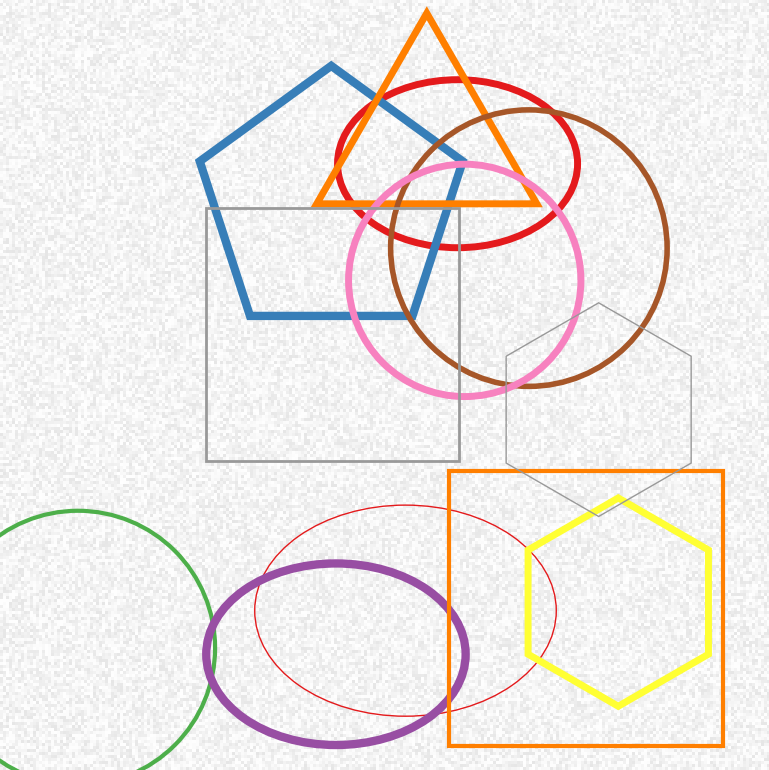[{"shape": "oval", "thickness": 2.5, "radius": 0.78, "center": [0.594, 0.787]}, {"shape": "oval", "thickness": 0.5, "radius": 0.98, "center": [0.527, 0.207]}, {"shape": "pentagon", "thickness": 3, "radius": 0.9, "center": [0.43, 0.735]}, {"shape": "circle", "thickness": 1.5, "radius": 0.89, "center": [0.101, 0.158]}, {"shape": "oval", "thickness": 3, "radius": 0.84, "center": [0.436, 0.15]}, {"shape": "triangle", "thickness": 2.5, "radius": 0.83, "center": [0.554, 0.818]}, {"shape": "square", "thickness": 1.5, "radius": 0.89, "center": [0.761, 0.21]}, {"shape": "hexagon", "thickness": 2.5, "radius": 0.68, "center": [0.803, 0.218]}, {"shape": "circle", "thickness": 2, "radius": 0.9, "center": [0.687, 0.678]}, {"shape": "circle", "thickness": 2.5, "radius": 0.75, "center": [0.604, 0.636]}, {"shape": "hexagon", "thickness": 0.5, "radius": 0.69, "center": [0.777, 0.468]}, {"shape": "square", "thickness": 1, "radius": 0.82, "center": [0.432, 0.566]}]